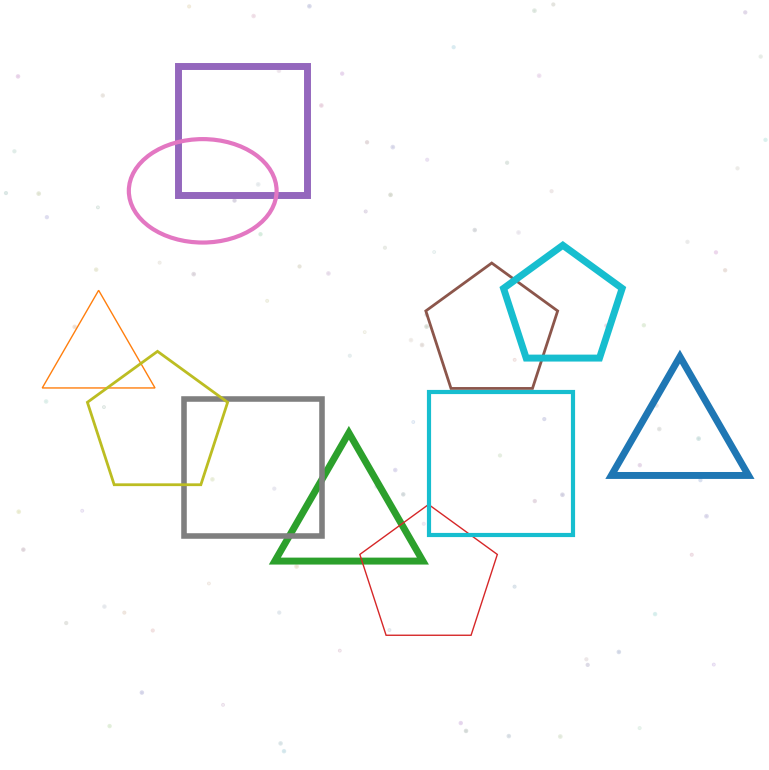[{"shape": "triangle", "thickness": 2.5, "radius": 0.51, "center": [0.883, 0.434]}, {"shape": "triangle", "thickness": 0.5, "radius": 0.42, "center": [0.128, 0.538]}, {"shape": "triangle", "thickness": 2.5, "radius": 0.56, "center": [0.453, 0.327]}, {"shape": "pentagon", "thickness": 0.5, "radius": 0.47, "center": [0.557, 0.251]}, {"shape": "square", "thickness": 2.5, "radius": 0.42, "center": [0.315, 0.83]}, {"shape": "pentagon", "thickness": 1, "radius": 0.45, "center": [0.639, 0.568]}, {"shape": "oval", "thickness": 1.5, "radius": 0.48, "center": [0.263, 0.752]}, {"shape": "square", "thickness": 2, "radius": 0.45, "center": [0.328, 0.393]}, {"shape": "pentagon", "thickness": 1, "radius": 0.48, "center": [0.205, 0.448]}, {"shape": "square", "thickness": 1.5, "radius": 0.47, "center": [0.65, 0.398]}, {"shape": "pentagon", "thickness": 2.5, "radius": 0.4, "center": [0.731, 0.6]}]